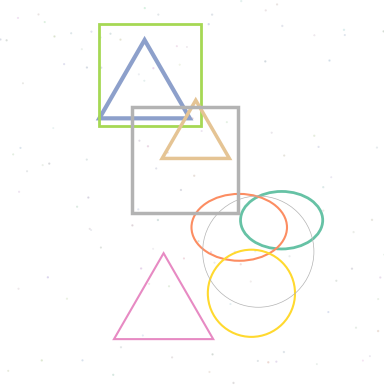[{"shape": "oval", "thickness": 2, "radius": 0.53, "center": [0.731, 0.428]}, {"shape": "oval", "thickness": 1.5, "radius": 0.62, "center": [0.621, 0.41]}, {"shape": "triangle", "thickness": 3, "radius": 0.68, "center": [0.376, 0.76]}, {"shape": "triangle", "thickness": 1.5, "radius": 0.74, "center": [0.425, 0.194]}, {"shape": "square", "thickness": 2, "radius": 0.66, "center": [0.39, 0.804]}, {"shape": "circle", "thickness": 1.5, "radius": 0.57, "center": [0.653, 0.238]}, {"shape": "triangle", "thickness": 2.5, "radius": 0.5, "center": [0.508, 0.639]}, {"shape": "circle", "thickness": 0.5, "radius": 0.72, "center": [0.671, 0.346]}, {"shape": "square", "thickness": 2.5, "radius": 0.69, "center": [0.481, 0.585]}]